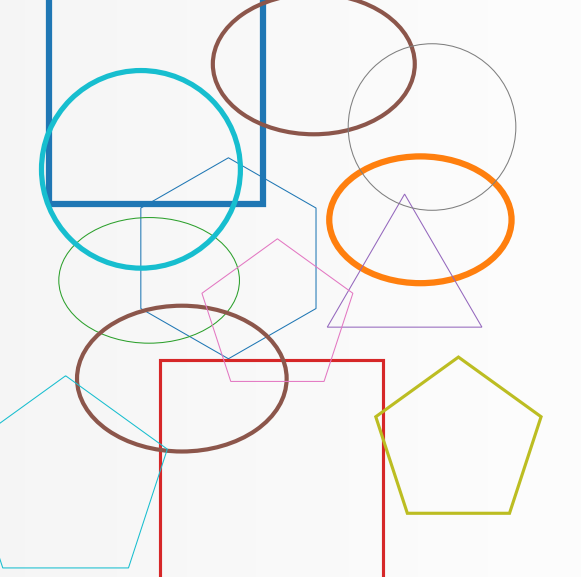[{"shape": "square", "thickness": 3, "radius": 0.92, "center": [0.268, 0.83]}, {"shape": "hexagon", "thickness": 0.5, "radius": 0.87, "center": [0.393, 0.552]}, {"shape": "oval", "thickness": 3, "radius": 0.78, "center": [0.723, 0.619]}, {"shape": "oval", "thickness": 0.5, "radius": 0.78, "center": [0.257, 0.514]}, {"shape": "square", "thickness": 1.5, "radius": 0.96, "center": [0.467, 0.184]}, {"shape": "triangle", "thickness": 0.5, "radius": 0.77, "center": [0.696, 0.509]}, {"shape": "oval", "thickness": 2, "radius": 0.9, "center": [0.313, 0.344]}, {"shape": "oval", "thickness": 2, "radius": 0.87, "center": [0.54, 0.888]}, {"shape": "pentagon", "thickness": 0.5, "radius": 0.68, "center": [0.477, 0.449]}, {"shape": "circle", "thickness": 0.5, "radius": 0.72, "center": [0.743, 0.779]}, {"shape": "pentagon", "thickness": 1.5, "radius": 0.75, "center": [0.789, 0.231]}, {"shape": "pentagon", "thickness": 0.5, "radius": 0.92, "center": [0.113, 0.165]}, {"shape": "circle", "thickness": 2.5, "radius": 0.86, "center": [0.242, 0.706]}]